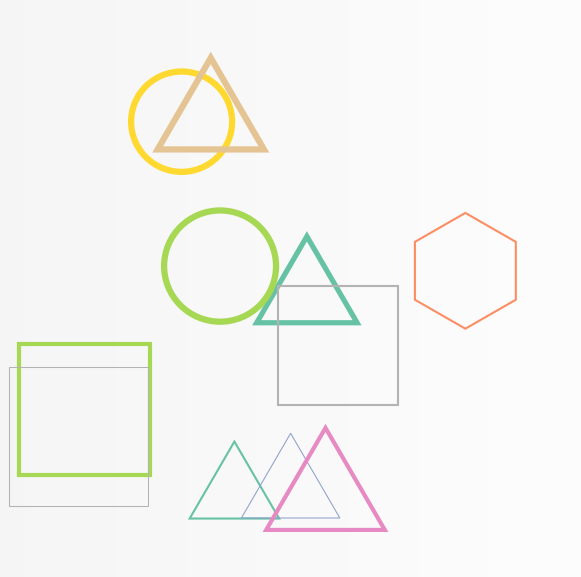[{"shape": "triangle", "thickness": 1, "radius": 0.44, "center": [0.403, 0.146]}, {"shape": "triangle", "thickness": 2.5, "radius": 0.5, "center": [0.528, 0.49]}, {"shape": "hexagon", "thickness": 1, "radius": 0.5, "center": [0.801, 0.53]}, {"shape": "triangle", "thickness": 0.5, "radius": 0.49, "center": [0.5, 0.151]}, {"shape": "triangle", "thickness": 2, "radius": 0.59, "center": [0.56, 0.14]}, {"shape": "circle", "thickness": 3, "radius": 0.48, "center": [0.379, 0.538]}, {"shape": "square", "thickness": 2, "radius": 0.57, "center": [0.145, 0.29]}, {"shape": "circle", "thickness": 3, "radius": 0.43, "center": [0.312, 0.788]}, {"shape": "triangle", "thickness": 3, "radius": 0.53, "center": [0.363, 0.793]}, {"shape": "square", "thickness": 1, "radius": 0.52, "center": [0.581, 0.401]}, {"shape": "square", "thickness": 0.5, "radius": 0.6, "center": [0.135, 0.243]}]